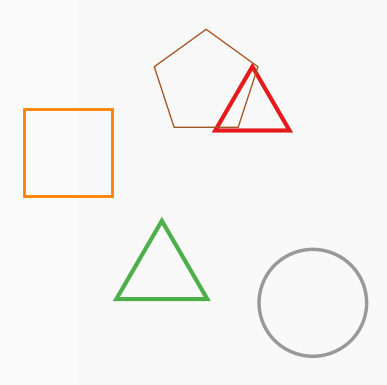[{"shape": "triangle", "thickness": 3, "radius": 0.55, "center": [0.651, 0.716]}, {"shape": "triangle", "thickness": 3, "radius": 0.68, "center": [0.418, 0.291]}, {"shape": "square", "thickness": 2, "radius": 0.56, "center": [0.175, 0.604]}, {"shape": "pentagon", "thickness": 1, "radius": 0.7, "center": [0.532, 0.783]}, {"shape": "circle", "thickness": 2.5, "radius": 0.69, "center": [0.807, 0.213]}]